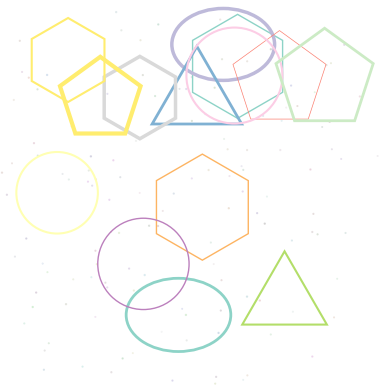[{"shape": "hexagon", "thickness": 1, "radius": 0.67, "center": [0.617, 0.828]}, {"shape": "oval", "thickness": 2, "radius": 0.68, "center": [0.464, 0.182]}, {"shape": "circle", "thickness": 1.5, "radius": 0.53, "center": [0.148, 0.499]}, {"shape": "oval", "thickness": 2.5, "radius": 0.67, "center": [0.58, 0.885]}, {"shape": "pentagon", "thickness": 0.5, "radius": 0.64, "center": [0.726, 0.794]}, {"shape": "triangle", "thickness": 2, "radius": 0.67, "center": [0.511, 0.745]}, {"shape": "hexagon", "thickness": 1, "radius": 0.69, "center": [0.526, 0.462]}, {"shape": "triangle", "thickness": 1.5, "radius": 0.63, "center": [0.739, 0.22]}, {"shape": "circle", "thickness": 1.5, "radius": 0.62, "center": [0.609, 0.804]}, {"shape": "hexagon", "thickness": 2.5, "radius": 0.53, "center": [0.363, 0.747]}, {"shape": "circle", "thickness": 1, "radius": 0.59, "center": [0.373, 0.315]}, {"shape": "pentagon", "thickness": 2, "radius": 0.66, "center": [0.843, 0.794]}, {"shape": "pentagon", "thickness": 3, "radius": 0.55, "center": [0.26, 0.742]}, {"shape": "hexagon", "thickness": 1.5, "radius": 0.55, "center": [0.177, 0.844]}]